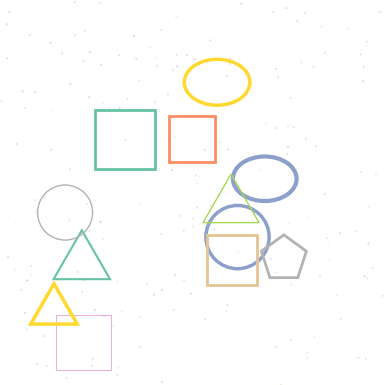[{"shape": "square", "thickness": 2, "radius": 0.38, "center": [0.325, 0.638]}, {"shape": "triangle", "thickness": 1.5, "radius": 0.42, "center": [0.213, 0.317]}, {"shape": "square", "thickness": 2, "radius": 0.3, "center": [0.5, 0.639]}, {"shape": "circle", "thickness": 2.5, "radius": 0.41, "center": [0.617, 0.384]}, {"shape": "oval", "thickness": 3, "radius": 0.41, "center": [0.688, 0.536]}, {"shape": "square", "thickness": 0.5, "radius": 0.36, "center": [0.217, 0.111]}, {"shape": "triangle", "thickness": 1, "radius": 0.42, "center": [0.6, 0.464]}, {"shape": "triangle", "thickness": 2.5, "radius": 0.35, "center": [0.14, 0.193]}, {"shape": "oval", "thickness": 2.5, "radius": 0.43, "center": [0.564, 0.786]}, {"shape": "square", "thickness": 2, "radius": 0.32, "center": [0.603, 0.325]}, {"shape": "circle", "thickness": 1, "radius": 0.36, "center": [0.169, 0.448]}, {"shape": "pentagon", "thickness": 2, "radius": 0.31, "center": [0.737, 0.329]}]